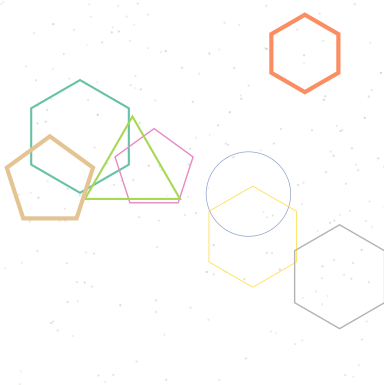[{"shape": "hexagon", "thickness": 1.5, "radius": 0.73, "center": [0.208, 0.646]}, {"shape": "hexagon", "thickness": 3, "radius": 0.5, "center": [0.792, 0.861]}, {"shape": "circle", "thickness": 0.5, "radius": 0.55, "center": [0.645, 0.496]}, {"shape": "pentagon", "thickness": 1, "radius": 0.53, "center": [0.4, 0.559]}, {"shape": "triangle", "thickness": 1.5, "radius": 0.71, "center": [0.344, 0.555]}, {"shape": "hexagon", "thickness": 0.5, "radius": 0.66, "center": [0.657, 0.385]}, {"shape": "pentagon", "thickness": 3, "radius": 0.59, "center": [0.13, 0.528]}, {"shape": "hexagon", "thickness": 1, "radius": 0.67, "center": [0.882, 0.281]}]